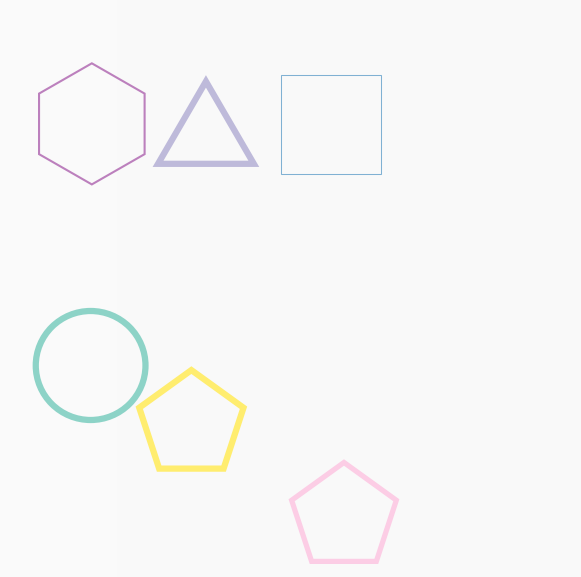[{"shape": "circle", "thickness": 3, "radius": 0.47, "center": [0.156, 0.366]}, {"shape": "triangle", "thickness": 3, "radius": 0.48, "center": [0.354, 0.763]}, {"shape": "square", "thickness": 0.5, "radius": 0.43, "center": [0.569, 0.784]}, {"shape": "pentagon", "thickness": 2.5, "radius": 0.47, "center": [0.592, 0.104]}, {"shape": "hexagon", "thickness": 1, "radius": 0.52, "center": [0.158, 0.785]}, {"shape": "pentagon", "thickness": 3, "radius": 0.47, "center": [0.329, 0.264]}]